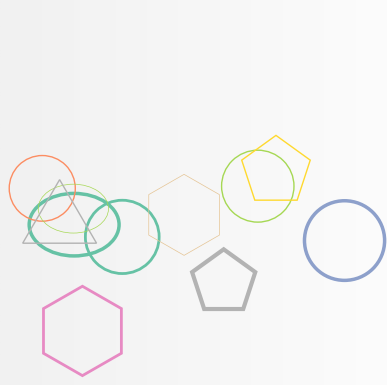[{"shape": "oval", "thickness": 2.5, "radius": 0.58, "center": [0.191, 0.416]}, {"shape": "circle", "thickness": 2, "radius": 0.48, "center": [0.316, 0.385]}, {"shape": "circle", "thickness": 1, "radius": 0.43, "center": [0.109, 0.511]}, {"shape": "circle", "thickness": 2.5, "radius": 0.52, "center": [0.889, 0.375]}, {"shape": "hexagon", "thickness": 2, "radius": 0.58, "center": [0.213, 0.14]}, {"shape": "oval", "thickness": 0.5, "radius": 0.45, "center": [0.189, 0.458]}, {"shape": "circle", "thickness": 1, "radius": 0.47, "center": [0.665, 0.516]}, {"shape": "pentagon", "thickness": 1, "radius": 0.46, "center": [0.712, 0.555]}, {"shape": "hexagon", "thickness": 0.5, "radius": 0.53, "center": [0.475, 0.442]}, {"shape": "triangle", "thickness": 1, "radius": 0.55, "center": [0.154, 0.423]}, {"shape": "pentagon", "thickness": 3, "radius": 0.43, "center": [0.577, 0.267]}]